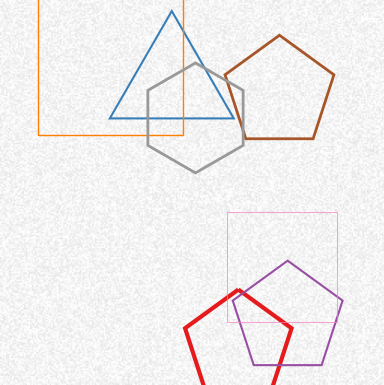[{"shape": "pentagon", "thickness": 3, "radius": 0.73, "center": [0.619, 0.102]}, {"shape": "triangle", "thickness": 1.5, "radius": 0.93, "center": [0.446, 0.785]}, {"shape": "pentagon", "thickness": 1.5, "radius": 0.75, "center": [0.747, 0.173]}, {"shape": "square", "thickness": 1, "radius": 0.94, "center": [0.286, 0.837]}, {"shape": "pentagon", "thickness": 2, "radius": 0.74, "center": [0.726, 0.76]}, {"shape": "square", "thickness": 0.5, "radius": 0.72, "center": [0.732, 0.307]}, {"shape": "hexagon", "thickness": 2, "radius": 0.71, "center": [0.508, 0.694]}]